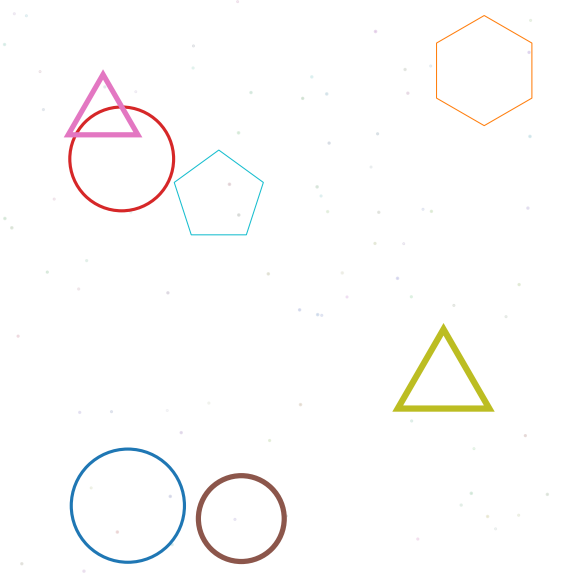[{"shape": "circle", "thickness": 1.5, "radius": 0.49, "center": [0.221, 0.124]}, {"shape": "hexagon", "thickness": 0.5, "radius": 0.48, "center": [0.838, 0.877]}, {"shape": "circle", "thickness": 1.5, "radius": 0.45, "center": [0.211, 0.724]}, {"shape": "circle", "thickness": 2.5, "radius": 0.37, "center": [0.418, 0.101]}, {"shape": "triangle", "thickness": 2.5, "radius": 0.35, "center": [0.178, 0.801]}, {"shape": "triangle", "thickness": 3, "radius": 0.46, "center": [0.768, 0.337]}, {"shape": "pentagon", "thickness": 0.5, "radius": 0.41, "center": [0.379, 0.658]}]